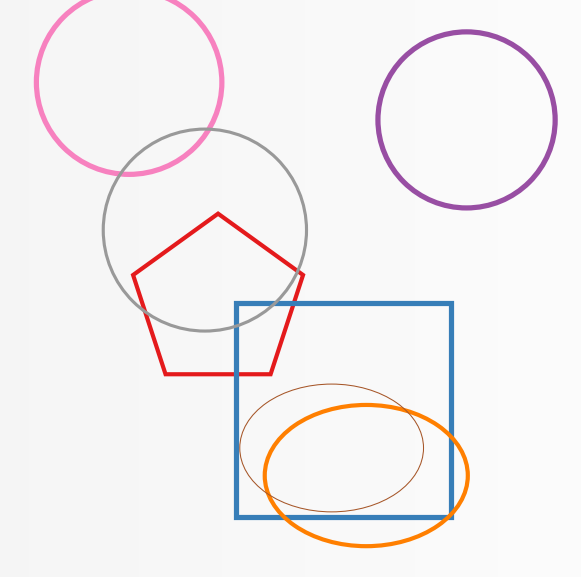[{"shape": "pentagon", "thickness": 2, "radius": 0.77, "center": [0.375, 0.475]}, {"shape": "square", "thickness": 2.5, "radius": 0.93, "center": [0.591, 0.289]}, {"shape": "circle", "thickness": 2.5, "radius": 0.76, "center": [0.803, 0.792]}, {"shape": "oval", "thickness": 2, "radius": 0.87, "center": [0.63, 0.176]}, {"shape": "oval", "thickness": 0.5, "radius": 0.79, "center": [0.571, 0.223]}, {"shape": "circle", "thickness": 2.5, "radius": 0.8, "center": [0.222, 0.857]}, {"shape": "circle", "thickness": 1.5, "radius": 0.87, "center": [0.352, 0.601]}]